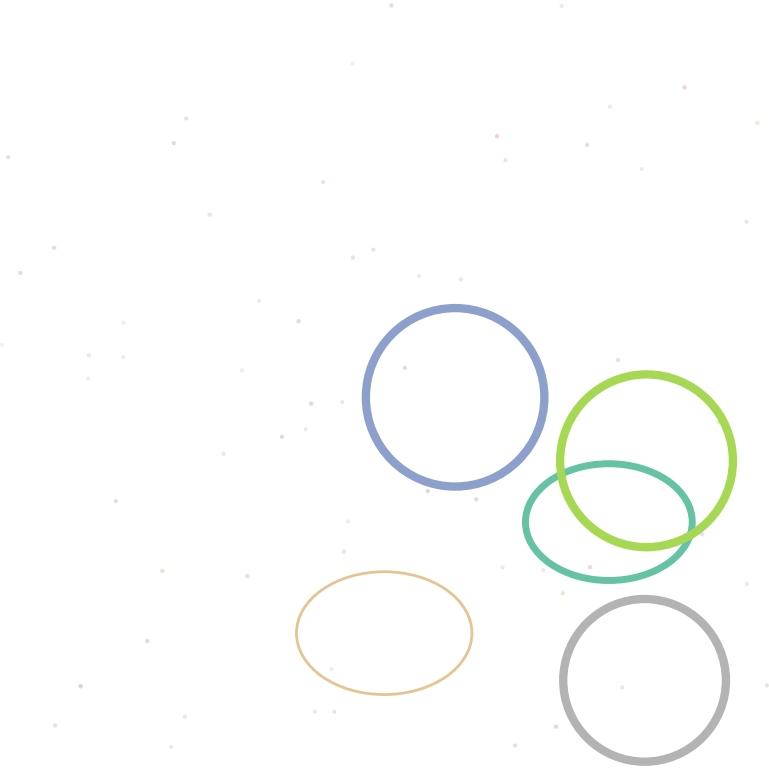[{"shape": "oval", "thickness": 2.5, "radius": 0.54, "center": [0.791, 0.322]}, {"shape": "circle", "thickness": 3, "radius": 0.58, "center": [0.591, 0.484]}, {"shape": "circle", "thickness": 3, "radius": 0.56, "center": [0.84, 0.402]}, {"shape": "oval", "thickness": 1, "radius": 0.57, "center": [0.499, 0.178]}, {"shape": "circle", "thickness": 3, "radius": 0.53, "center": [0.837, 0.116]}]